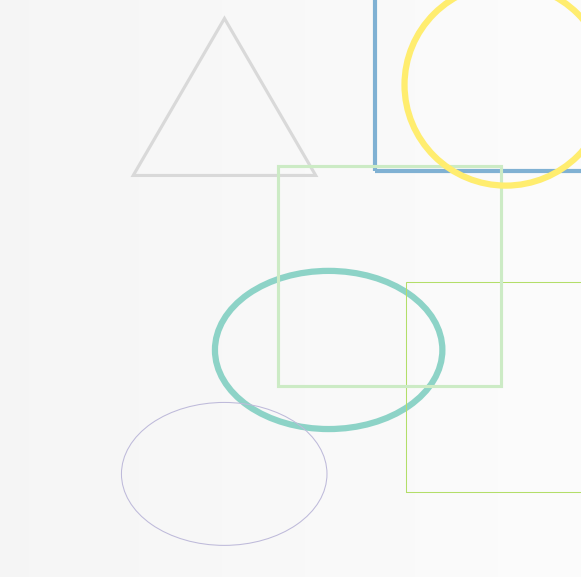[{"shape": "oval", "thickness": 3, "radius": 0.98, "center": [0.565, 0.393]}, {"shape": "oval", "thickness": 0.5, "radius": 0.88, "center": [0.386, 0.179]}, {"shape": "square", "thickness": 2, "radius": 0.91, "center": [0.827, 0.884]}, {"shape": "square", "thickness": 0.5, "radius": 0.91, "center": [0.88, 0.329]}, {"shape": "triangle", "thickness": 1.5, "radius": 0.91, "center": [0.386, 0.786]}, {"shape": "square", "thickness": 1.5, "radius": 0.96, "center": [0.67, 0.521]}, {"shape": "circle", "thickness": 3, "radius": 0.87, "center": [0.87, 0.852]}]